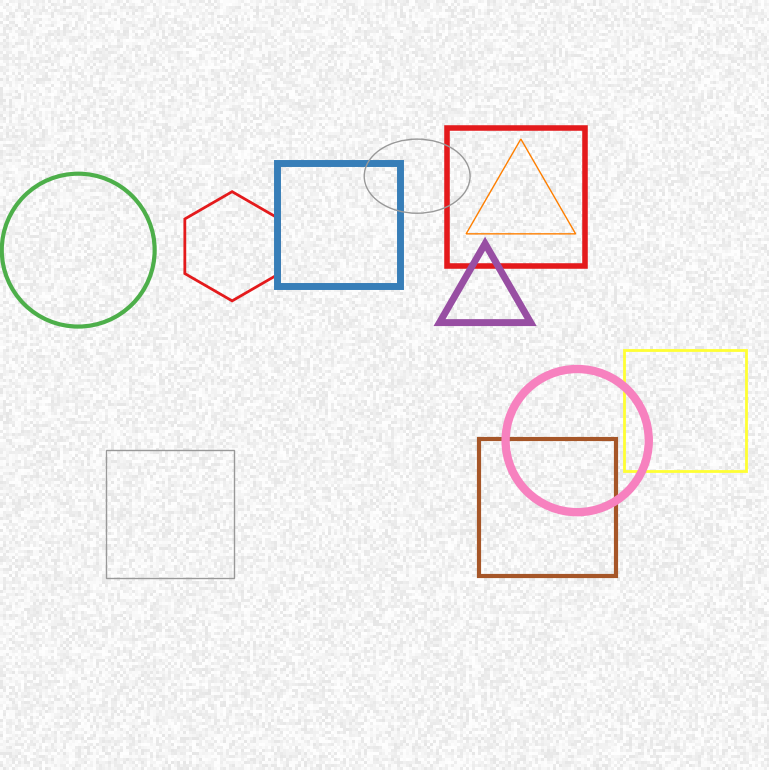[{"shape": "square", "thickness": 2, "radius": 0.45, "center": [0.671, 0.744]}, {"shape": "hexagon", "thickness": 1, "radius": 0.35, "center": [0.301, 0.68]}, {"shape": "square", "thickness": 2.5, "radius": 0.4, "center": [0.44, 0.708]}, {"shape": "circle", "thickness": 1.5, "radius": 0.5, "center": [0.102, 0.675]}, {"shape": "triangle", "thickness": 2.5, "radius": 0.34, "center": [0.63, 0.615]}, {"shape": "triangle", "thickness": 0.5, "radius": 0.41, "center": [0.676, 0.737]}, {"shape": "square", "thickness": 1, "radius": 0.39, "center": [0.89, 0.467]}, {"shape": "square", "thickness": 1.5, "radius": 0.45, "center": [0.711, 0.34]}, {"shape": "circle", "thickness": 3, "radius": 0.46, "center": [0.75, 0.428]}, {"shape": "oval", "thickness": 0.5, "radius": 0.34, "center": [0.542, 0.771]}, {"shape": "square", "thickness": 0.5, "radius": 0.41, "center": [0.221, 0.332]}]